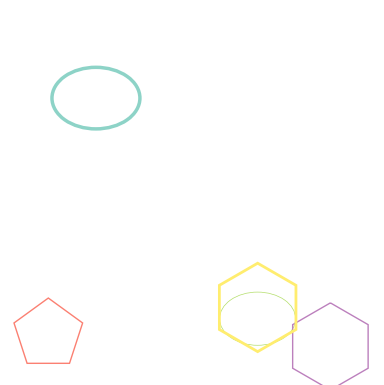[{"shape": "oval", "thickness": 2.5, "radius": 0.57, "center": [0.249, 0.745]}, {"shape": "pentagon", "thickness": 1, "radius": 0.47, "center": [0.125, 0.132]}, {"shape": "oval", "thickness": 0.5, "radius": 0.49, "center": [0.669, 0.172]}, {"shape": "hexagon", "thickness": 1, "radius": 0.57, "center": [0.858, 0.1]}, {"shape": "hexagon", "thickness": 2, "radius": 0.57, "center": [0.669, 0.202]}]